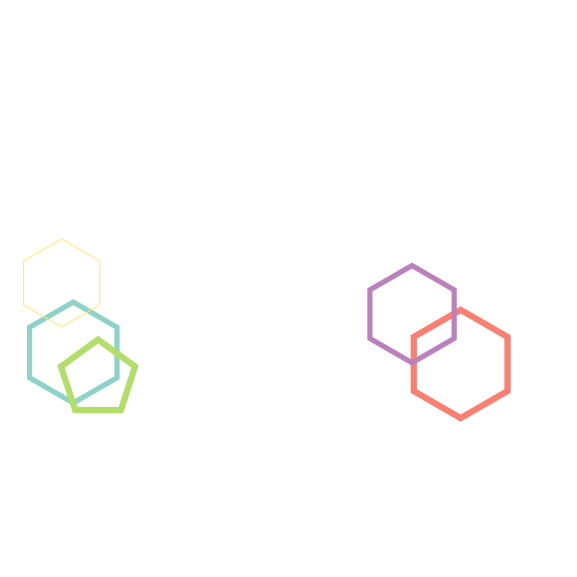[{"shape": "hexagon", "thickness": 2.5, "radius": 0.44, "center": [0.127, 0.389]}, {"shape": "hexagon", "thickness": 3, "radius": 0.47, "center": [0.798, 0.369]}, {"shape": "pentagon", "thickness": 3, "radius": 0.34, "center": [0.17, 0.344]}, {"shape": "hexagon", "thickness": 2.5, "radius": 0.42, "center": [0.713, 0.455]}, {"shape": "hexagon", "thickness": 0.5, "radius": 0.38, "center": [0.107, 0.509]}]